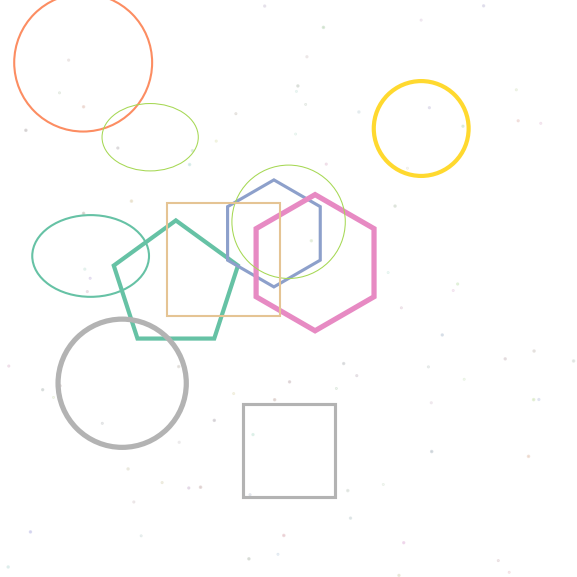[{"shape": "oval", "thickness": 1, "radius": 0.51, "center": [0.157, 0.556]}, {"shape": "pentagon", "thickness": 2, "radius": 0.57, "center": [0.305, 0.504]}, {"shape": "circle", "thickness": 1, "radius": 0.6, "center": [0.144, 0.891]}, {"shape": "hexagon", "thickness": 1.5, "radius": 0.46, "center": [0.474, 0.595]}, {"shape": "hexagon", "thickness": 2.5, "radius": 0.59, "center": [0.546, 0.544]}, {"shape": "oval", "thickness": 0.5, "radius": 0.42, "center": [0.26, 0.762]}, {"shape": "circle", "thickness": 0.5, "radius": 0.49, "center": [0.5, 0.615]}, {"shape": "circle", "thickness": 2, "radius": 0.41, "center": [0.729, 0.777]}, {"shape": "square", "thickness": 1, "radius": 0.49, "center": [0.386, 0.549]}, {"shape": "circle", "thickness": 2.5, "radius": 0.56, "center": [0.212, 0.336]}, {"shape": "square", "thickness": 1.5, "radius": 0.4, "center": [0.5, 0.219]}]